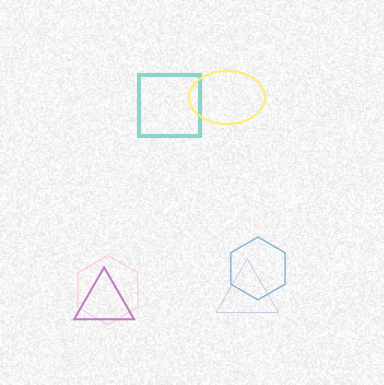[{"shape": "square", "thickness": 3, "radius": 0.4, "center": [0.441, 0.726]}, {"shape": "triangle", "thickness": 0.5, "radius": 0.47, "center": [0.642, 0.235]}, {"shape": "hexagon", "thickness": 1, "radius": 0.41, "center": [0.67, 0.303]}, {"shape": "hexagon", "thickness": 1, "radius": 0.45, "center": [0.28, 0.247]}, {"shape": "triangle", "thickness": 1.5, "radius": 0.45, "center": [0.27, 0.216]}, {"shape": "oval", "thickness": 1.5, "radius": 0.49, "center": [0.59, 0.747]}]